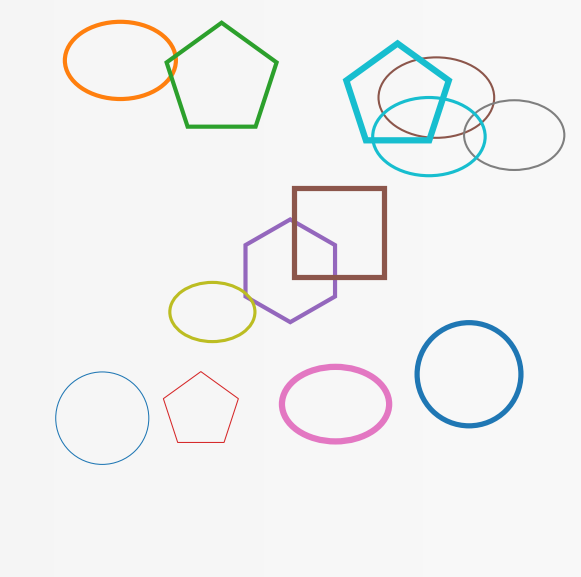[{"shape": "circle", "thickness": 2.5, "radius": 0.45, "center": [0.807, 0.351]}, {"shape": "circle", "thickness": 0.5, "radius": 0.4, "center": [0.176, 0.275]}, {"shape": "oval", "thickness": 2, "radius": 0.48, "center": [0.207, 0.895]}, {"shape": "pentagon", "thickness": 2, "radius": 0.5, "center": [0.381, 0.86]}, {"shape": "pentagon", "thickness": 0.5, "radius": 0.34, "center": [0.346, 0.288]}, {"shape": "hexagon", "thickness": 2, "radius": 0.44, "center": [0.499, 0.53]}, {"shape": "square", "thickness": 2.5, "radius": 0.39, "center": [0.583, 0.596]}, {"shape": "oval", "thickness": 1, "radius": 0.5, "center": [0.751, 0.83]}, {"shape": "oval", "thickness": 3, "radius": 0.46, "center": [0.577, 0.299]}, {"shape": "oval", "thickness": 1, "radius": 0.43, "center": [0.885, 0.765]}, {"shape": "oval", "thickness": 1.5, "radius": 0.37, "center": [0.365, 0.459]}, {"shape": "oval", "thickness": 1.5, "radius": 0.48, "center": [0.738, 0.763]}, {"shape": "pentagon", "thickness": 3, "radius": 0.46, "center": [0.684, 0.831]}]